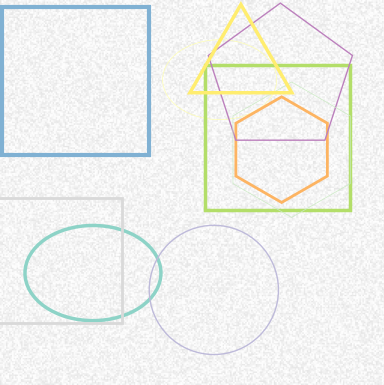[{"shape": "oval", "thickness": 2.5, "radius": 0.88, "center": [0.241, 0.291]}, {"shape": "oval", "thickness": 0.5, "radius": 0.74, "center": [0.571, 0.793]}, {"shape": "circle", "thickness": 1, "radius": 0.84, "center": [0.555, 0.247]}, {"shape": "square", "thickness": 3, "radius": 0.96, "center": [0.196, 0.79]}, {"shape": "hexagon", "thickness": 2, "radius": 0.69, "center": [0.731, 0.611]}, {"shape": "square", "thickness": 2.5, "radius": 0.94, "center": [0.722, 0.644]}, {"shape": "square", "thickness": 2, "radius": 0.81, "center": [0.154, 0.323]}, {"shape": "pentagon", "thickness": 1, "radius": 0.98, "center": [0.728, 0.795]}, {"shape": "hexagon", "thickness": 0.5, "radius": 0.88, "center": [0.757, 0.611]}, {"shape": "triangle", "thickness": 2.5, "radius": 0.76, "center": [0.626, 0.836]}]